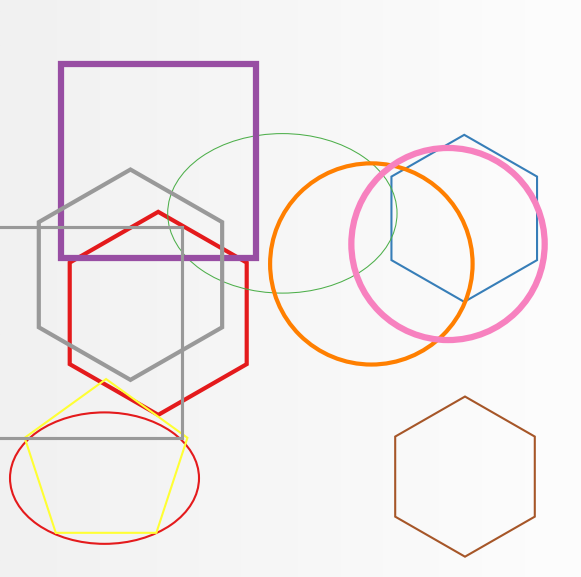[{"shape": "hexagon", "thickness": 2, "radius": 0.88, "center": [0.272, 0.457]}, {"shape": "oval", "thickness": 1, "radius": 0.81, "center": [0.18, 0.171]}, {"shape": "hexagon", "thickness": 1, "radius": 0.72, "center": [0.799, 0.621]}, {"shape": "oval", "thickness": 0.5, "radius": 0.99, "center": [0.486, 0.63]}, {"shape": "square", "thickness": 3, "radius": 0.84, "center": [0.272, 0.72]}, {"shape": "circle", "thickness": 2, "radius": 0.87, "center": [0.639, 0.542]}, {"shape": "pentagon", "thickness": 1, "radius": 0.74, "center": [0.182, 0.196]}, {"shape": "hexagon", "thickness": 1, "radius": 0.69, "center": [0.8, 0.174]}, {"shape": "circle", "thickness": 3, "radius": 0.83, "center": [0.771, 0.577]}, {"shape": "hexagon", "thickness": 2, "radius": 0.91, "center": [0.224, 0.523]}, {"shape": "square", "thickness": 1.5, "radius": 0.91, "center": [0.13, 0.424]}]